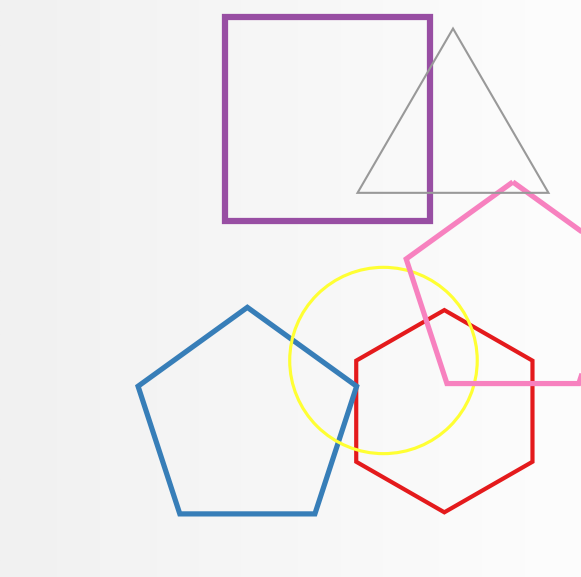[{"shape": "hexagon", "thickness": 2, "radius": 0.88, "center": [0.764, 0.287]}, {"shape": "pentagon", "thickness": 2.5, "radius": 0.99, "center": [0.426, 0.269]}, {"shape": "square", "thickness": 3, "radius": 0.88, "center": [0.563, 0.793]}, {"shape": "circle", "thickness": 1.5, "radius": 0.81, "center": [0.66, 0.375]}, {"shape": "pentagon", "thickness": 2.5, "radius": 0.96, "center": [0.882, 0.491]}, {"shape": "triangle", "thickness": 1, "radius": 0.95, "center": [0.779, 0.76]}]